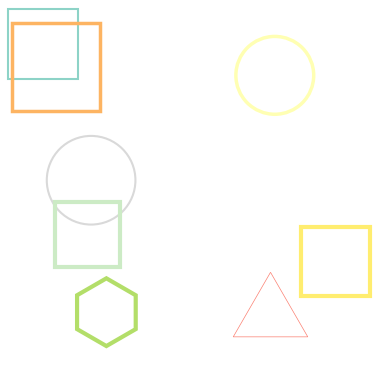[{"shape": "square", "thickness": 1.5, "radius": 0.45, "center": [0.111, 0.887]}, {"shape": "circle", "thickness": 2.5, "radius": 0.51, "center": [0.714, 0.804]}, {"shape": "triangle", "thickness": 0.5, "radius": 0.56, "center": [0.703, 0.181]}, {"shape": "square", "thickness": 2.5, "radius": 0.57, "center": [0.146, 0.826]}, {"shape": "hexagon", "thickness": 3, "radius": 0.44, "center": [0.276, 0.189]}, {"shape": "circle", "thickness": 1.5, "radius": 0.58, "center": [0.237, 0.532]}, {"shape": "square", "thickness": 3, "radius": 0.43, "center": [0.227, 0.391]}, {"shape": "square", "thickness": 3, "radius": 0.45, "center": [0.87, 0.32]}]